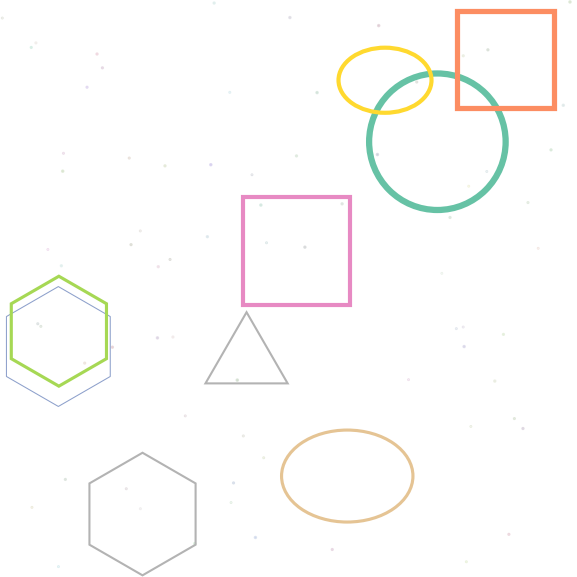[{"shape": "circle", "thickness": 3, "radius": 0.59, "center": [0.757, 0.754]}, {"shape": "square", "thickness": 2.5, "radius": 0.42, "center": [0.875, 0.895]}, {"shape": "hexagon", "thickness": 0.5, "radius": 0.52, "center": [0.101, 0.399]}, {"shape": "square", "thickness": 2, "radius": 0.47, "center": [0.513, 0.564]}, {"shape": "hexagon", "thickness": 1.5, "radius": 0.48, "center": [0.102, 0.426]}, {"shape": "oval", "thickness": 2, "radius": 0.4, "center": [0.667, 0.86]}, {"shape": "oval", "thickness": 1.5, "radius": 0.57, "center": [0.601, 0.175]}, {"shape": "hexagon", "thickness": 1, "radius": 0.53, "center": [0.247, 0.109]}, {"shape": "triangle", "thickness": 1, "radius": 0.41, "center": [0.427, 0.376]}]